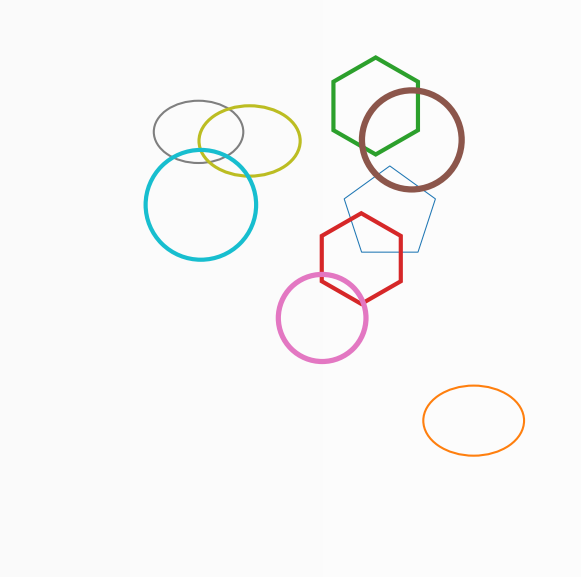[{"shape": "pentagon", "thickness": 0.5, "radius": 0.41, "center": [0.671, 0.629]}, {"shape": "oval", "thickness": 1, "radius": 0.43, "center": [0.815, 0.271]}, {"shape": "hexagon", "thickness": 2, "radius": 0.42, "center": [0.646, 0.816]}, {"shape": "hexagon", "thickness": 2, "radius": 0.39, "center": [0.622, 0.551]}, {"shape": "circle", "thickness": 3, "radius": 0.43, "center": [0.708, 0.757]}, {"shape": "circle", "thickness": 2.5, "radius": 0.38, "center": [0.554, 0.449]}, {"shape": "oval", "thickness": 1, "radius": 0.39, "center": [0.342, 0.771]}, {"shape": "oval", "thickness": 1.5, "radius": 0.44, "center": [0.429, 0.755]}, {"shape": "circle", "thickness": 2, "radius": 0.48, "center": [0.346, 0.644]}]